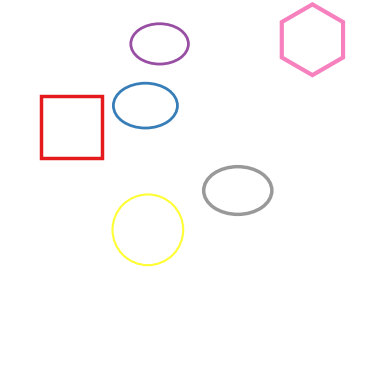[{"shape": "square", "thickness": 2.5, "radius": 0.4, "center": [0.186, 0.671]}, {"shape": "oval", "thickness": 2, "radius": 0.42, "center": [0.378, 0.726]}, {"shape": "oval", "thickness": 2, "radius": 0.37, "center": [0.415, 0.886]}, {"shape": "circle", "thickness": 1.5, "radius": 0.46, "center": [0.384, 0.403]}, {"shape": "hexagon", "thickness": 3, "radius": 0.46, "center": [0.811, 0.897]}, {"shape": "oval", "thickness": 2.5, "radius": 0.44, "center": [0.618, 0.505]}]